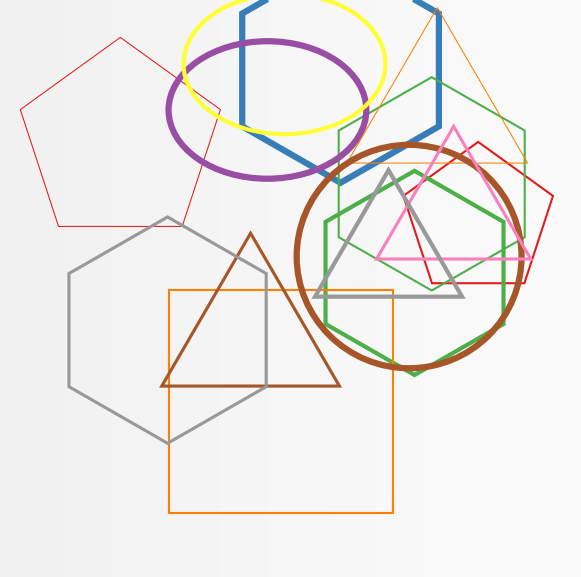[{"shape": "pentagon", "thickness": 1, "radius": 0.68, "center": [0.823, 0.618]}, {"shape": "pentagon", "thickness": 0.5, "radius": 0.9, "center": [0.207, 0.753]}, {"shape": "hexagon", "thickness": 3, "radius": 0.98, "center": [0.586, 0.878]}, {"shape": "hexagon", "thickness": 1, "radius": 0.92, "center": [0.743, 0.681]}, {"shape": "hexagon", "thickness": 2, "radius": 0.88, "center": [0.713, 0.527]}, {"shape": "oval", "thickness": 3, "radius": 0.85, "center": [0.46, 0.809]}, {"shape": "square", "thickness": 1, "radius": 0.96, "center": [0.483, 0.304]}, {"shape": "triangle", "thickness": 0.5, "radius": 0.9, "center": [0.752, 0.806]}, {"shape": "oval", "thickness": 2, "radius": 0.87, "center": [0.489, 0.888]}, {"shape": "triangle", "thickness": 1.5, "radius": 0.88, "center": [0.431, 0.419]}, {"shape": "circle", "thickness": 3, "radius": 0.97, "center": [0.704, 0.555]}, {"shape": "triangle", "thickness": 1.5, "radius": 0.77, "center": [0.78, 0.627]}, {"shape": "hexagon", "thickness": 1.5, "radius": 0.98, "center": [0.288, 0.428]}, {"shape": "triangle", "thickness": 2, "radius": 0.73, "center": [0.668, 0.558]}]